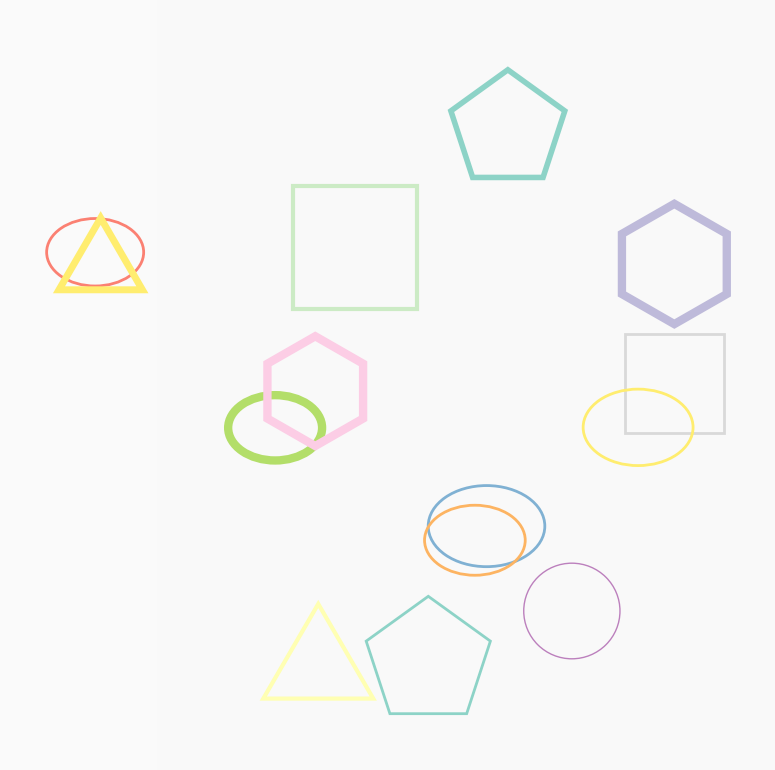[{"shape": "pentagon", "thickness": 1, "radius": 0.42, "center": [0.553, 0.141]}, {"shape": "pentagon", "thickness": 2, "radius": 0.39, "center": [0.655, 0.832]}, {"shape": "triangle", "thickness": 1.5, "radius": 0.41, "center": [0.411, 0.134]}, {"shape": "hexagon", "thickness": 3, "radius": 0.39, "center": [0.87, 0.657]}, {"shape": "oval", "thickness": 1, "radius": 0.31, "center": [0.123, 0.672]}, {"shape": "oval", "thickness": 1, "radius": 0.38, "center": [0.628, 0.317]}, {"shape": "oval", "thickness": 1, "radius": 0.32, "center": [0.613, 0.298]}, {"shape": "oval", "thickness": 3, "radius": 0.3, "center": [0.355, 0.444]}, {"shape": "hexagon", "thickness": 3, "radius": 0.36, "center": [0.407, 0.492]}, {"shape": "square", "thickness": 1, "radius": 0.32, "center": [0.87, 0.502]}, {"shape": "circle", "thickness": 0.5, "radius": 0.31, "center": [0.738, 0.207]}, {"shape": "square", "thickness": 1.5, "radius": 0.4, "center": [0.459, 0.679]}, {"shape": "oval", "thickness": 1, "radius": 0.35, "center": [0.823, 0.445]}, {"shape": "triangle", "thickness": 2.5, "radius": 0.31, "center": [0.13, 0.655]}]